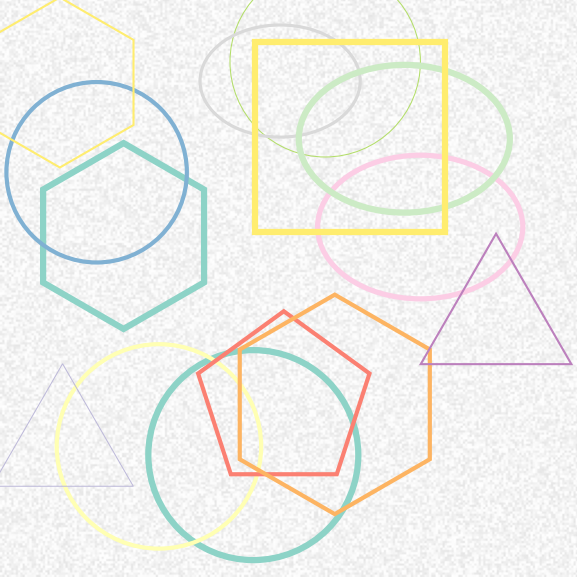[{"shape": "hexagon", "thickness": 3, "radius": 0.8, "center": [0.214, 0.59]}, {"shape": "circle", "thickness": 3, "radius": 0.91, "center": [0.439, 0.211]}, {"shape": "circle", "thickness": 2, "radius": 0.89, "center": [0.275, 0.226]}, {"shape": "triangle", "thickness": 0.5, "radius": 0.71, "center": [0.108, 0.228]}, {"shape": "pentagon", "thickness": 2, "radius": 0.78, "center": [0.491, 0.304]}, {"shape": "circle", "thickness": 2, "radius": 0.78, "center": [0.167, 0.701]}, {"shape": "hexagon", "thickness": 2, "radius": 0.95, "center": [0.58, 0.299]}, {"shape": "circle", "thickness": 0.5, "radius": 0.82, "center": [0.563, 0.892]}, {"shape": "oval", "thickness": 2.5, "radius": 0.89, "center": [0.728, 0.606]}, {"shape": "oval", "thickness": 1.5, "radius": 0.69, "center": [0.485, 0.859]}, {"shape": "triangle", "thickness": 1, "radius": 0.75, "center": [0.859, 0.444]}, {"shape": "oval", "thickness": 3, "radius": 0.91, "center": [0.7, 0.759]}, {"shape": "hexagon", "thickness": 1, "radius": 0.74, "center": [0.104, 0.856]}, {"shape": "square", "thickness": 3, "radius": 0.82, "center": [0.606, 0.761]}]